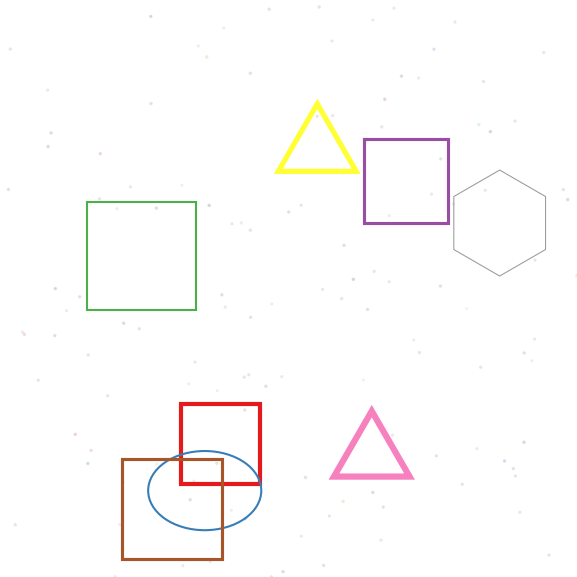[{"shape": "square", "thickness": 2, "radius": 0.34, "center": [0.382, 0.231]}, {"shape": "oval", "thickness": 1, "radius": 0.49, "center": [0.354, 0.15]}, {"shape": "square", "thickness": 1, "radius": 0.47, "center": [0.245, 0.556]}, {"shape": "square", "thickness": 1.5, "radius": 0.36, "center": [0.703, 0.686]}, {"shape": "triangle", "thickness": 2.5, "radius": 0.39, "center": [0.549, 0.741]}, {"shape": "square", "thickness": 1.5, "radius": 0.43, "center": [0.298, 0.117]}, {"shape": "triangle", "thickness": 3, "radius": 0.38, "center": [0.644, 0.212]}, {"shape": "hexagon", "thickness": 0.5, "radius": 0.46, "center": [0.865, 0.613]}]